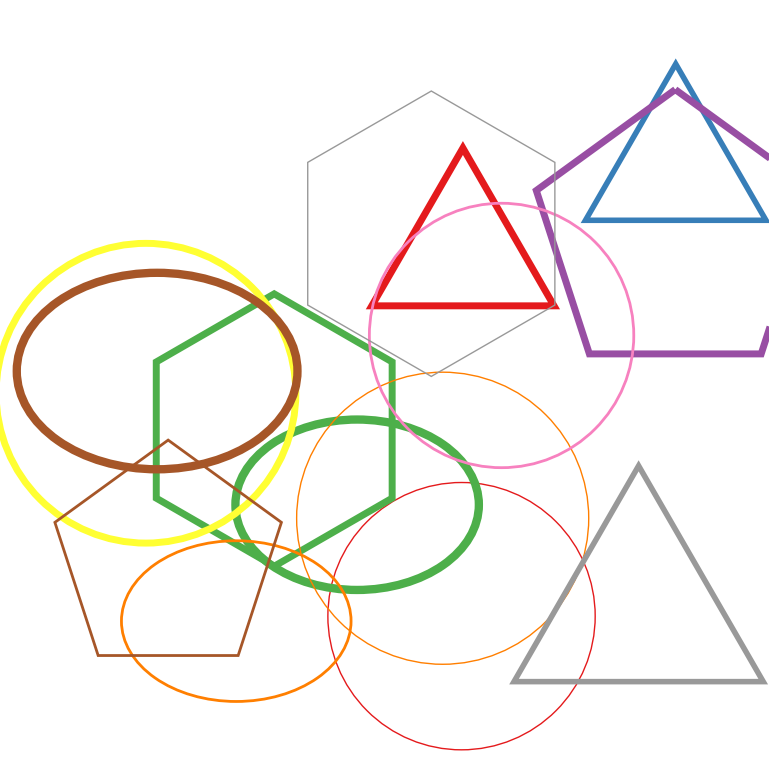[{"shape": "triangle", "thickness": 2.5, "radius": 0.68, "center": [0.601, 0.671]}, {"shape": "circle", "thickness": 0.5, "radius": 0.87, "center": [0.599, 0.2]}, {"shape": "triangle", "thickness": 2, "radius": 0.68, "center": [0.878, 0.782]}, {"shape": "oval", "thickness": 3, "radius": 0.79, "center": [0.464, 0.344]}, {"shape": "hexagon", "thickness": 2.5, "radius": 0.88, "center": [0.356, 0.441]}, {"shape": "pentagon", "thickness": 2.5, "radius": 0.95, "center": [0.877, 0.694]}, {"shape": "oval", "thickness": 1, "radius": 0.75, "center": [0.307, 0.193]}, {"shape": "circle", "thickness": 0.5, "radius": 0.95, "center": [0.575, 0.327]}, {"shape": "circle", "thickness": 2.5, "radius": 0.97, "center": [0.19, 0.489]}, {"shape": "pentagon", "thickness": 1, "radius": 0.77, "center": [0.218, 0.274]}, {"shape": "oval", "thickness": 3, "radius": 0.91, "center": [0.204, 0.518]}, {"shape": "circle", "thickness": 1, "radius": 0.86, "center": [0.651, 0.564]}, {"shape": "triangle", "thickness": 2, "radius": 0.93, "center": [0.829, 0.208]}, {"shape": "hexagon", "thickness": 0.5, "radius": 0.93, "center": [0.56, 0.696]}]